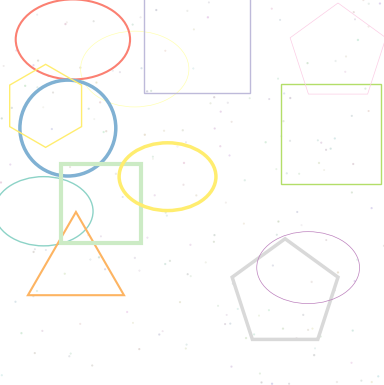[{"shape": "oval", "thickness": 1, "radius": 0.64, "center": [0.113, 0.451]}, {"shape": "oval", "thickness": 0.5, "radius": 0.7, "center": [0.35, 0.821]}, {"shape": "square", "thickness": 1, "radius": 0.69, "center": [0.512, 0.896]}, {"shape": "oval", "thickness": 1.5, "radius": 0.74, "center": [0.189, 0.898]}, {"shape": "circle", "thickness": 2.5, "radius": 0.62, "center": [0.176, 0.667]}, {"shape": "triangle", "thickness": 1.5, "radius": 0.72, "center": [0.197, 0.305]}, {"shape": "square", "thickness": 1, "radius": 0.65, "center": [0.859, 0.652]}, {"shape": "pentagon", "thickness": 0.5, "radius": 0.65, "center": [0.878, 0.861]}, {"shape": "pentagon", "thickness": 2.5, "radius": 0.72, "center": [0.74, 0.235]}, {"shape": "oval", "thickness": 0.5, "radius": 0.67, "center": [0.8, 0.305]}, {"shape": "square", "thickness": 3, "radius": 0.51, "center": [0.262, 0.472]}, {"shape": "oval", "thickness": 2.5, "radius": 0.63, "center": [0.435, 0.541]}, {"shape": "hexagon", "thickness": 1, "radius": 0.54, "center": [0.119, 0.725]}]